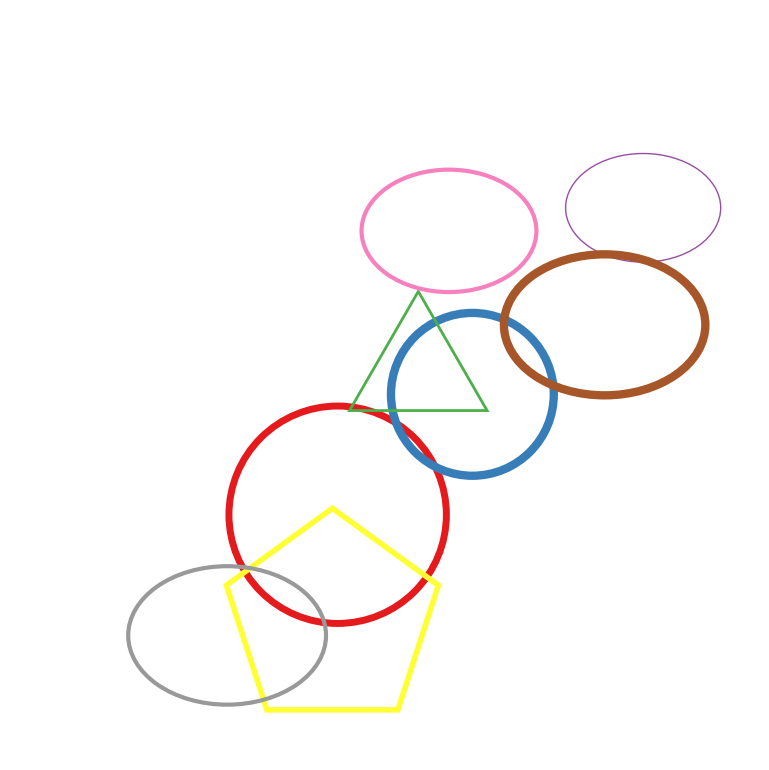[{"shape": "circle", "thickness": 2.5, "radius": 0.71, "center": [0.439, 0.332]}, {"shape": "circle", "thickness": 3, "radius": 0.53, "center": [0.613, 0.488]}, {"shape": "triangle", "thickness": 1, "radius": 0.52, "center": [0.543, 0.518]}, {"shape": "oval", "thickness": 0.5, "radius": 0.5, "center": [0.835, 0.73]}, {"shape": "pentagon", "thickness": 2, "radius": 0.72, "center": [0.432, 0.195]}, {"shape": "oval", "thickness": 3, "radius": 0.65, "center": [0.785, 0.578]}, {"shape": "oval", "thickness": 1.5, "radius": 0.57, "center": [0.583, 0.7]}, {"shape": "oval", "thickness": 1.5, "radius": 0.64, "center": [0.295, 0.175]}]